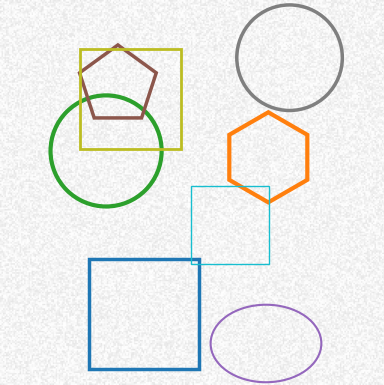[{"shape": "square", "thickness": 2.5, "radius": 0.71, "center": [0.373, 0.184]}, {"shape": "hexagon", "thickness": 3, "radius": 0.58, "center": [0.697, 0.591]}, {"shape": "circle", "thickness": 3, "radius": 0.72, "center": [0.276, 0.608]}, {"shape": "oval", "thickness": 1.5, "radius": 0.72, "center": [0.691, 0.108]}, {"shape": "pentagon", "thickness": 2.5, "radius": 0.52, "center": [0.306, 0.778]}, {"shape": "circle", "thickness": 2.5, "radius": 0.69, "center": [0.752, 0.85]}, {"shape": "square", "thickness": 2, "radius": 0.65, "center": [0.339, 0.742]}, {"shape": "square", "thickness": 1, "radius": 0.51, "center": [0.598, 0.415]}]